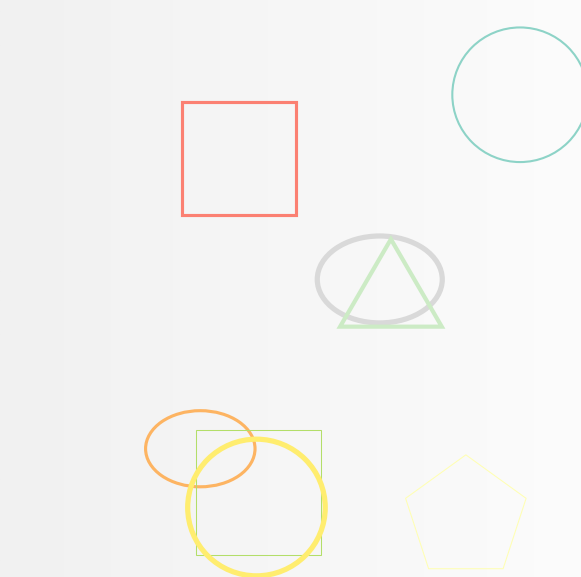[{"shape": "circle", "thickness": 1, "radius": 0.58, "center": [0.895, 0.835]}, {"shape": "pentagon", "thickness": 0.5, "radius": 0.55, "center": [0.801, 0.103]}, {"shape": "square", "thickness": 1.5, "radius": 0.49, "center": [0.411, 0.725]}, {"shape": "oval", "thickness": 1.5, "radius": 0.47, "center": [0.345, 0.222]}, {"shape": "square", "thickness": 0.5, "radius": 0.54, "center": [0.445, 0.146]}, {"shape": "oval", "thickness": 2.5, "radius": 0.54, "center": [0.653, 0.515]}, {"shape": "triangle", "thickness": 2, "radius": 0.51, "center": [0.673, 0.484]}, {"shape": "circle", "thickness": 2.5, "radius": 0.59, "center": [0.441, 0.12]}]